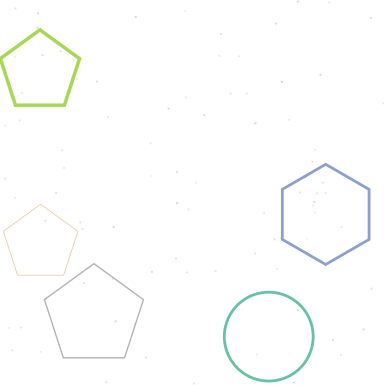[{"shape": "circle", "thickness": 2, "radius": 0.58, "center": [0.698, 0.126]}, {"shape": "hexagon", "thickness": 2, "radius": 0.65, "center": [0.846, 0.443]}, {"shape": "pentagon", "thickness": 2.5, "radius": 0.54, "center": [0.104, 0.814]}, {"shape": "pentagon", "thickness": 0.5, "radius": 0.51, "center": [0.106, 0.368]}, {"shape": "pentagon", "thickness": 1, "radius": 0.68, "center": [0.244, 0.18]}]